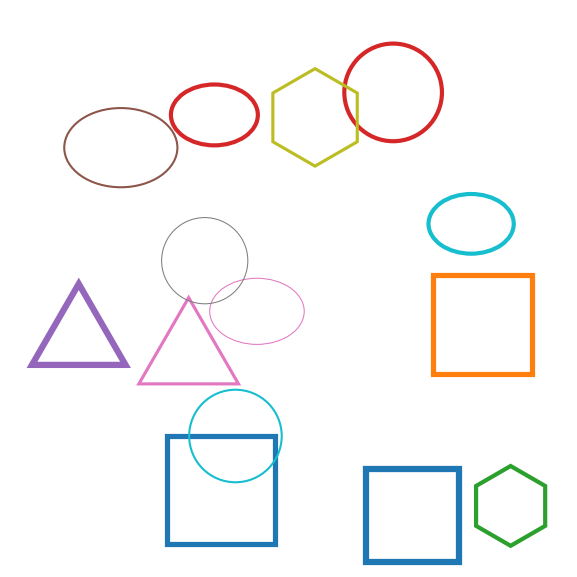[{"shape": "square", "thickness": 3, "radius": 0.4, "center": [0.714, 0.107]}, {"shape": "square", "thickness": 2.5, "radius": 0.47, "center": [0.383, 0.151]}, {"shape": "square", "thickness": 2.5, "radius": 0.43, "center": [0.836, 0.438]}, {"shape": "hexagon", "thickness": 2, "radius": 0.35, "center": [0.884, 0.123]}, {"shape": "circle", "thickness": 2, "radius": 0.42, "center": [0.681, 0.839]}, {"shape": "oval", "thickness": 2, "radius": 0.38, "center": [0.371, 0.8]}, {"shape": "triangle", "thickness": 3, "radius": 0.47, "center": [0.136, 0.414]}, {"shape": "oval", "thickness": 1, "radius": 0.49, "center": [0.209, 0.743]}, {"shape": "oval", "thickness": 0.5, "radius": 0.41, "center": [0.445, 0.46]}, {"shape": "triangle", "thickness": 1.5, "radius": 0.5, "center": [0.327, 0.384]}, {"shape": "circle", "thickness": 0.5, "radius": 0.37, "center": [0.354, 0.548]}, {"shape": "hexagon", "thickness": 1.5, "radius": 0.42, "center": [0.546, 0.796]}, {"shape": "circle", "thickness": 1, "radius": 0.4, "center": [0.408, 0.244]}, {"shape": "oval", "thickness": 2, "radius": 0.37, "center": [0.816, 0.612]}]